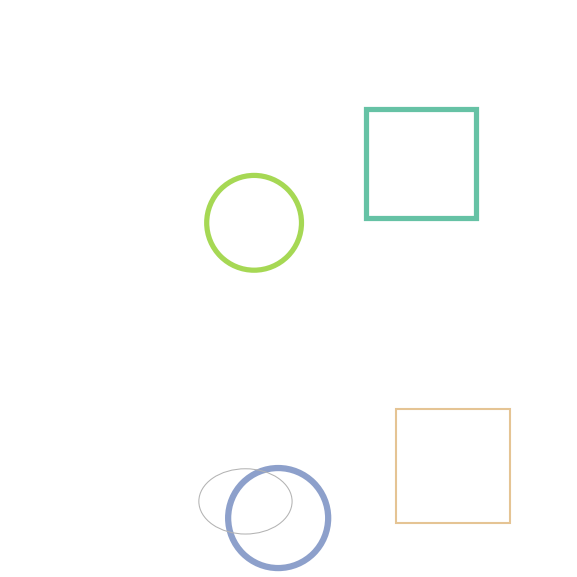[{"shape": "square", "thickness": 2.5, "radius": 0.47, "center": [0.729, 0.716]}, {"shape": "circle", "thickness": 3, "radius": 0.43, "center": [0.482, 0.102]}, {"shape": "circle", "thickness": 2.5, "radius": 0.41, "center": [0.44, 0.613]}, {"shape": "square", "thickness": 1, "radius": 0.49, "center": [0.785, 0.192]}, {"shape": "oval", "thickness": 0.5, "radius": 0.4, "center": [0.425, 0.131]}]